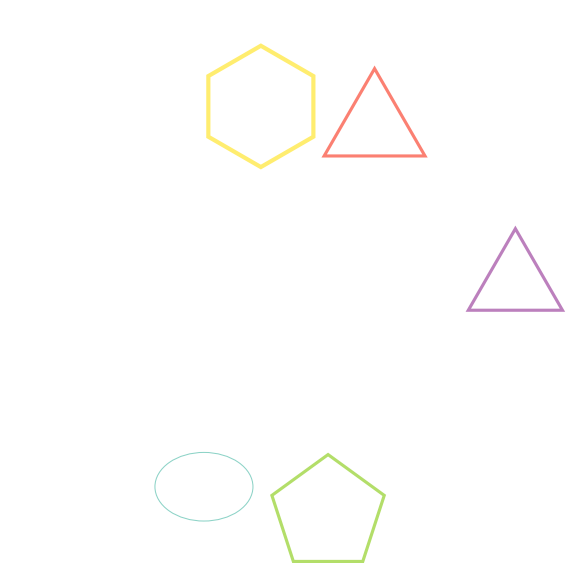[{"shape": "oval", "thickness": 0.5, "radius": 0.42, "center": [0.353, 0.156]}, {"shape": "triangle", "thickness": 1.5, "radius": 0.5, "center": [0.649, 0.779]}, {"shape": "pentagon", "thickness": 1.5, "radius": 0.51, "center": [0.568, 0.11]}, {"shape": "triangle", "thickness": 1.5, "radius": 0.47, "center": [0.892, 0.509]}, {"shape": "hexagon", "thickness": 2, "radius": 0.53, "center": [0.452, 0.815]}]